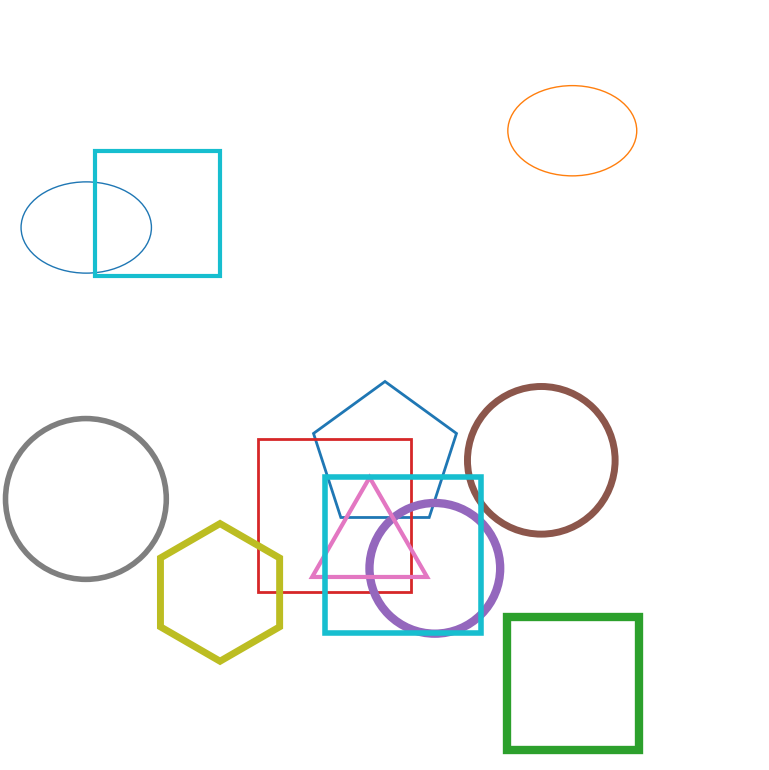[{"shape": "oval", "thickness": 0.5, "radius": 0.42, "center": [0.112, 0.705]}, {"shape": "pentagon", "thickness": 1, "radius": 0.49, "center": [0.5, 0.407]}, {"shape": "oval", "thickness": 0.5, "radius": 0.42, "center": [0.743, 0.83]}, {"shape": "square", "thickness": 3, "radius": 0.43, "center": [0.744, 0.112]}, {"shape": "square", "thickness": 1, "radius": 0.5, "center": [0.434, 0.331]}, {"shape": "circle", "thickness": 3, "radius": 0.42, "center": [0.565, 0.262]}, {"shape": "circle", "thickness": 2.5, "radius": 0.48, "center": [0.703, 0.402]}, {"shape": "triangle", "thickness": 1.5, "radius": 0.43, "center": [0.48, 0.294]}, {"shape": "circle", "thickness": 2, "radius": 0.52, "center": [0.112, 0.352]}, {"shape": "hexagon", "thickness": 2.5, "radius": 0.45, "center": [0.286, 0.231]}, {"shape": "square", "thickness": 2, "radius": 0.51, "center": [0.523, 0.279]}, {"shape": "square", "thickness": 1.5, "radius": 0.41, "center": [0.205, 0.723]}]